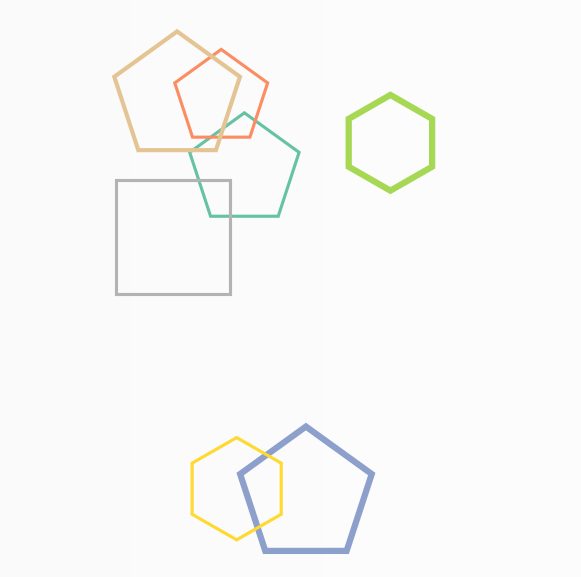[{"shape": "pentagon", "thickness": 1.5, "radius": 0.49, "center": [0.42, 0.705]}, {"shape": "pentagon", "thickness": 1.5, "radius": 0.42, "center": [0.381, 0.83]}, {"shape": "pentagon", "thickness": 3, "radius": 0.6, "center": [0.526, 0.141]}, {"shape": "hexagon", "thickness": 3, "radius": 0.41, "center": [0.672, 0.752]}, {"shape": "hexagon", "thickness": 1.5, "radius": 0.44, "center": [0.407, 0.153]}, {"shape": "pentagon", "thickness": 2, "radius": 0.57, "center": [0.305, 0.831]}, {"shape": "square", "thickness": 1.5, "radius": 0.49, "center": [0.298, 0.589]}]